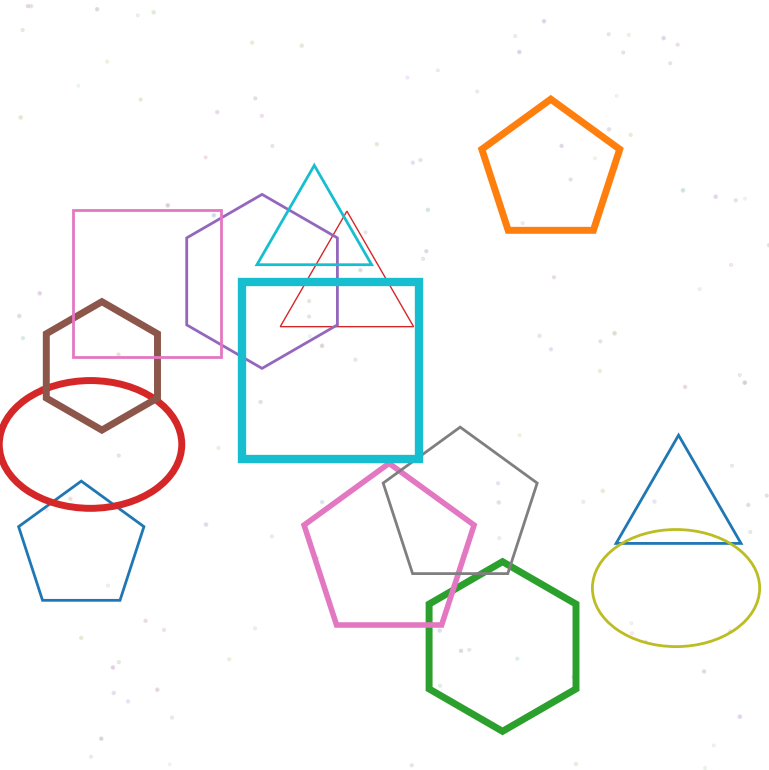[{"shape": "triangle", "thickness": 1, "radius": 0.47, "center": [0.881, 0.341]}, {"shape": "pentagon", "thickness": 1, "radius": 0.43, "center": [0.106, 0.29]}, {"shape": "pentagon", "thickness": 2.5, "radius": 0.47, "center": [0.715, 0.777]}, {"shape": "hexagon", "thickness": 2.5, "radius": 0.55, "center": [0.653, 0.16]}, {"shape": "oval", "thickness": 2.5, "radius": 0.59, "center": [0.118, 0.423]}, {"shape": "triangle", "thickness": 0.5, "radius": 0.5, "center": [0.451, 0.626]}, {"shape": "hexagon", "thickness": 1, "radius": 0.56, "center": [0.34, 0.635]}, {"shape": "hexagon", "thickness": 2.5, "radius": 0.42, "center": [0.132, 0.525]}, {"shape": "pentagon", "thickness": 2, "radius": 0.58, "center": [0.505, 0.282]}, {"shape": "square", "thickness": 1, "radius": 0.48, "center": [0.191, 0.632]}, {"shape": "pentagon", "thickness": 1, "radius": 0.53, "center": [0.598, 0.34]}, {"shape": "oval", "thickness": 1, "radius": 0.54, "center": [0.878, 0.236]}, {"shape": "triangle", "thickness": 1, "radius": 0.43, "center": [0.408, 0.699]}, {"shape": "square", "thickness": 3, "radius": 0.58, "center": [0.43, 0.519]}]